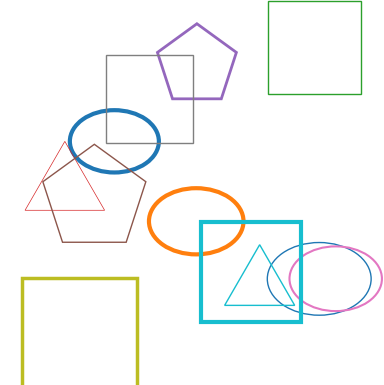[{"shape": "oval", "thickness": 1, "radius": 0.67, "center": [0.829, 0.276]}, {"shape": "oval", "thickness": 3, "radius": 0.58, "center": [0.297, 0.633]}, {"shape": "oval", "thickness": 3, "radius": 0.61, "center": [0.51, 0.425]}, {"shape": "square", "thickness": 1, "radius": 0.6, "center": [0.817, 0.877]}, {"shape": "triangle", "thickness": 0.5, "radius": 0.6, "center": [0.168, 0.513]}, {"shape": "pentagon", "thickness": 2, "radius": 0.54, "center": [0.511, 0.831]}, {"shape": "pentagon", "thickness": 1, "radius": 0.7, "center": [0.245, 0.485]}, {"shape": "oval", "thickness": 1.5, "radius": 0.6, "center": [0.872, 0.276]}, {"shape": "square", "thickness": 1, "radius": 0.57, "center": [0.388, 0.743]}, {"shape": "square", "thickness": 2.5, "radius": 0.75, "center": [0.206, 0.129]}, {"shape": "square", "thickness": 3, "radius": 0.65, "center": [0.652, 0.294]}, {"shape": "triangle", "thickness": 1, "radius": 0.53, "center": [0.674, 0.259]}]